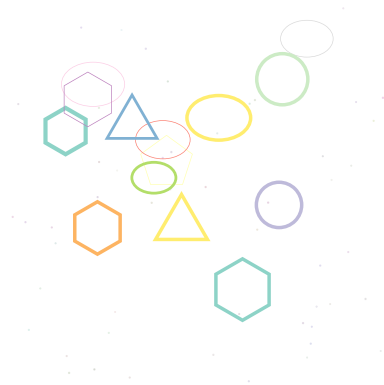[{"shape": "hexagon", "thickness": 2.5, "radius": 0.4, "center": [0.63, 0.248]}, {"shape": "hexagon", "thickness": 3, "radius": 0.3, "center": [0.17, 0.66]}, {"shape": "pentagon", "thickness": 0.5, "radius": 0.35, "center": [0.433, 0.578]}, {"shape": "circle", "thickness": 2.5, "radius": 0.29, "center": [0.725, 0.468]}, {"shape": "oval", "thickness": 0.5, "radius": 0.36, "center": [0.423, 0.637]}, {"shape": "triangle", "thickness": 2, "radius": 0.38, "center": [0.343, 0.678]}, {"shape": "hexagon", "thickness": 2.5, "radius": 0.34, "center": [0.253, 0.408]}, {"shape": "oval", "thickness": 2, "radius": 0.29, "center": [0.4, 0.538]}, {"shape": "oval", "thickness": 0.5, "radius": 0.41, "center": [0.242, 0.781]}, {"shape": "oval", "thickness": 0.5, "radius": 0.34, "center": [0.797, 0.899]}, {"shape": "hexagon", "thickness": 0.5, "radius": 0.36, "center": [0.228, 0.742]}, {"shape": "circle", "thickness": 2.5, "radius": 0.33, "center": [0.733, 0.794]}, {"shape": "triangle", "thickness": 2.5, "radius": 0.39, "center": [0.471, 0.417]}, {"shape": "oval", "thickness": 2.5, "radius": 0.41, "center": [0.568, 0.694]}]